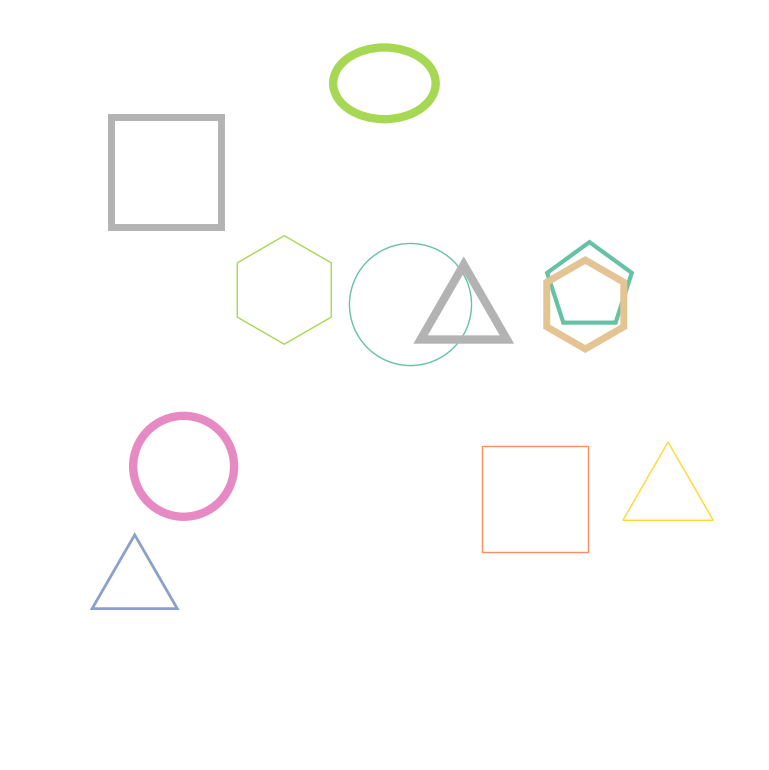[{"shape": "pentagon", "thickness": 1.5, "radius": 0.29, "center": [0.766, 0.628]}, {"shape": "circle", "thickness": 0.5, "radius": 0.4, "center": [0.533, 0.605]}, {"shape": "square", "thickness": 0.5, "radius": 0.34, "center": [0.695, 0.352]}, {"shape": "triangle", "thickness": 1, "radius": 0.32, "center": [0.175, 0.242]}, {"shape": "circle", "thickness": 3, "radius": 0.33, "center": [0.238, 0.394]}, {"shape": "hexagon", "thickness": 0.5, "radius": 0.35, "center": [0.369, 0.623]}, {"shape": "oval", "thickness": 3, "radius": 0.33, "center": [0.499, 0.892]}, {"shape": "triangle", "thickness": 0.5, "radius": 0.34, "center": [0.868, 0.358]}, {"shape": "hexagon", "thickness": 2.5, "radius": 0.29, "center": [0.76, 0.605]}, {"shape": "triangle", "thickness": 3, "radius": 0.32, "center": [0.602, 0.591]}, {"shape": "square", "thickness": 2.5, "radius": 0.36, "center": [0.215, 0.777]}]